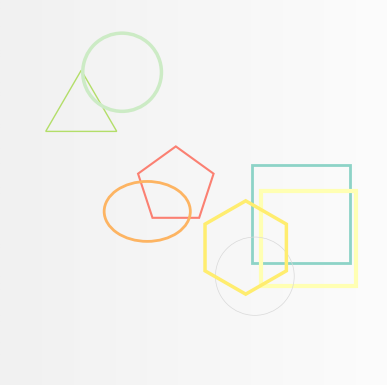[{"shape": "square", "thickness": 2, "radius": 0.63, "center": [0.776, 0.444]}, {"shape": "square", "thickness": 3, "radius": 0.61, "center": [0.796, 0.38]}, {"shape": "pentagon", "thickness": 1.5, "radius": 0.51, "center": [0.454, 0.517]}, {"shape": "oval", "thickness": 2, "radius": 0.56, "center": [0.38, 0.451]}, {"shape": "triangle", "thickness": 1, "radius": 0.53, "center": [0.21, 0.712]}, {"shape": "circle", "thickness": 0.5, "radius": 0.51, "center": [0.658, 0.283]}, {"shape": "circle", "thickness": 2.5, "radius": 0.51, "center": [0.315, 0.812]}, {"shape": "hexagon", "thickness": 2.5, "radius": 0.61, "center": [0.634, 0.357]}]